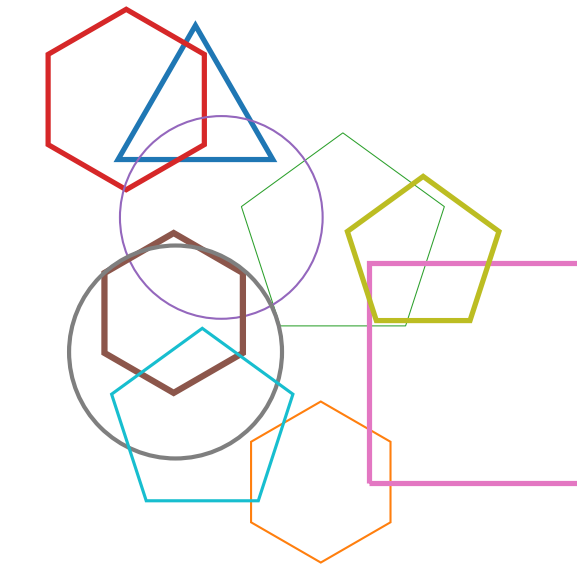[{"shape": "triangle", "thickness": 2.5, "radius": 0.77, "center": [0.338, 0.8]}, {"shape": "hexagon", "thickness": 1, "radius": 0.7, "center": [0.555, 0.164]}, {"shape": "pentagon", "thickness": 0.5, "radius": 0.92, "center": [0.594, 0.584]}, {"shape": "hexagon", "thickness": 2.5, "radius": 0.78, "center": [0.219, 0.827]}, {"shape": "circle", "thickness": 1, "radius": 0.88, "center": [0.383, 0.623]}, {"shape": "hexagon", "thickness": 3, "radius": 0.69, "center": [0.301, 0.457]}, {"shape": "square", "thickness": 2.5, "radius": 0.95, "center": [0.83, 0.353]}, {"shape": "circle", "thickness": 2, "radius": 0.92, "center": [0.304, 0.39]}, {"shape": "pentagon", "thickness": 2.5, "radius": 0.69, "center": [0.733, 0.556]}, {"shape": "pentagon", "thickness": 1.5, "radius": 0.83, "center": [0.35, 0.266]}]